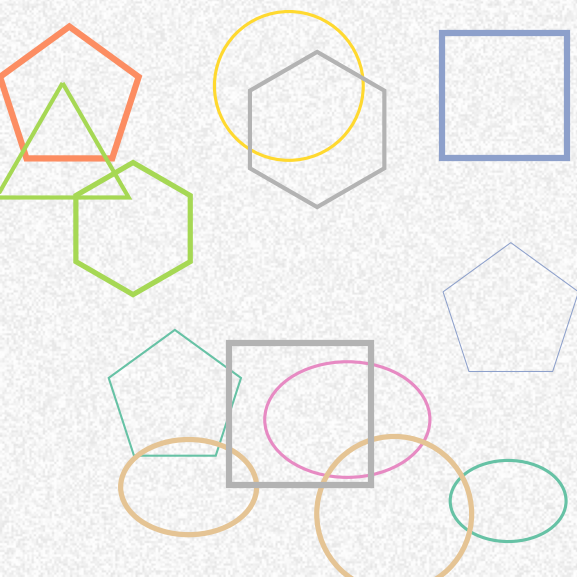[{"shape": "oval", "thickness": 1.5, "radius": 0.5, "center": [0.88, 0.132]}, {"shape": "pentagon", "thickness": 1, "radius": 0.6, "center": [0.303, 0.307]}, {"shape": "pentagon", "thickness": 3, "radius": 0.63, "center": [0.12, 0.827]}, {"shape": "pentagon", "thickness": 0.5, "radius": 0.62, "center": [0.885, 0.456]}, {"shape": "square", "thickness": 3, "radius": 0.54, "center": [0.874, 0.833]}, {"shape": "oval", "thickness": 1.5, "radius": 0.71, "center": [0.601, 0.273]}, {"shape": "triangle", "thickness": 2, "radius": 0.66, "center": [0.108, 0.723]}, {"shape": "hexagon", "thickness": 2.5, "radius": 0.57, "center": [0.23, 0.603]}, {"shape": "circle", "thickness": 1.5, "radius": 0.64, "center": [0.5, 0.85]}, {"shape": "circle", "thickness": 2.5, "radius": 0.67, "center": [0.683, 0.109]}, {"shape": "oval", "thickness": 2.5, "radius": 0.59, "center": [0.327, 0.156]}, {"shape": "square", "thickness": 3, "radius": 0.61, "center": [0.52, 0.282]}, {"shape": "hexagon", "thickness": 2, "radius": 0.67, "center": [0.549, 0.775]}]